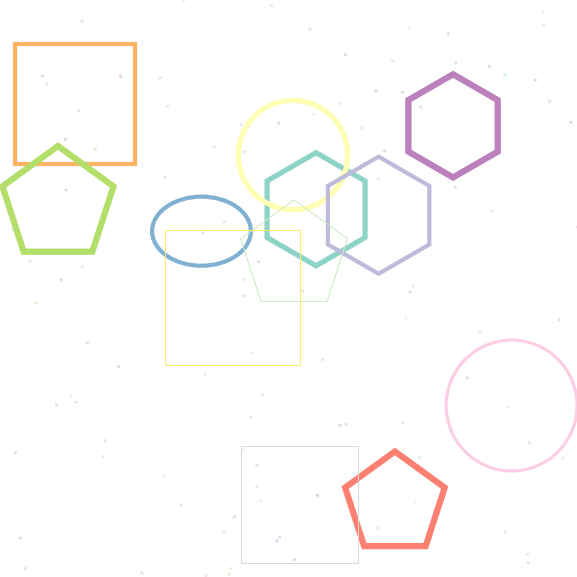[{"shape": "hexagon", "thickness": 2.5, "radius": 0.49, "center": [0.547, 0.637]}, {"shape": "circle", "thickness": 2.5, "radius": 0.47, "center": [0.507, 0.731]}, {"shape": "hexagon", "thickness": 2, "radius": 0.51, "center": [0.656, 0.626]}, {"shape": "pentagon", "thickness": 3, "radius": 0.45, "center": [0.684, 0.127]}, {"shape": "oval", "thickness": 2, "radius": 0.43, "center": [0.349, 0.599]}, {"shape": "square", "thickness": 2, "radius": 0.52, "center": [0.129, 0.819]}, {"shape": "pentagon", "thickness": 3, "radius": 0.51, "center": [0.1, 0.645]}, {"shape": "circle", "thickness": 1.5, "radius": 0.57, "center": [0.886, 0.297]}, {"shape": "square", "thickness": 0.5, "radius": 0.51, "center": [0.518, 0.126]}, {"shape": "hexagon", "thickness": 3, "radius": 0.45, "center": [0.784, 0.781]}, {"shape": "pentagon", "thickness": 0.5, "radius": 0.49, "center": [0.509, 0.556]}, {"shape": "square", "thickness": 0.5, "radius": 0.58, "center": [0.403, 0.484]}]